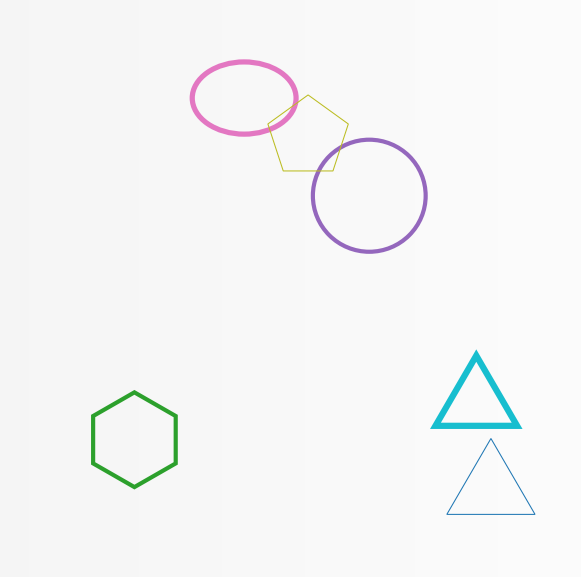[{"shape": "triangle", "thickness": 0.5, "radius": 0.44, "center": [0.845, 0.152]}, {"shape": "hexagon", "thickness": 2, "radius": 0.41, "center": [0.231, 0.238]}, {"shape": "circle", "thickness": 2, "radius": 0.49, "center": [0.635, 0.66]}, {"shape": "oval", "thickness": 2.5, "radius": 0.45, "center": [0.42, 0.829]}, {"shape": "pentagon", "thickness": 0.5, "radius": 0.36, "center": [0.53, 0.762]}, {"shape": "triangle", "thickness": 3, "radius": 0.41, "center": [0.819, 0.302]}]